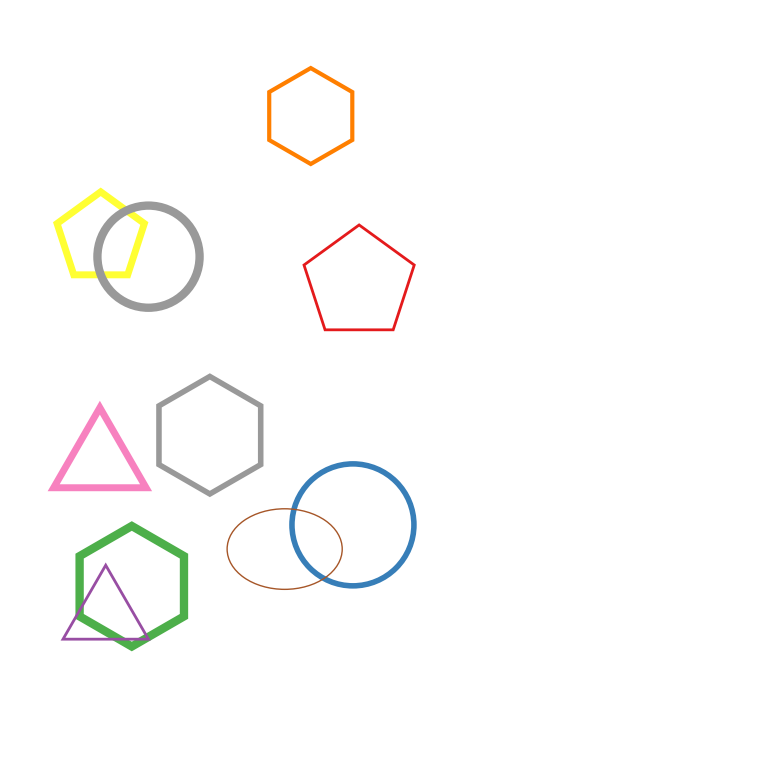[{"shape": "pentagon", "thickness": 1, "radius": 0.38, "center": [0.466, 0.633]}, {"shape": "circle", "thickness": 2, "radius": 0.4, "center": [0.458, 0.318]}, {"shape": "hexagon", "thickness": 3, "radius": 0.39, "center": [0.171, 0.239]}, {"shape": "triangle", "thickness": 1, "radius": 0.32, "center": [0.137, 0.202]}, {"shape": "hexagon", "thickness": 1.5, "radius": 0.31, "center": [0.404, 0.849]}, {"shape": "pentagon", "thickness": 2.5, "radius": 0.3, "center": [0.131, 0.691]}, {"shape": "oval", "thickness": 0.5, "radius": 0.37, "center": [0.37, 0.287]}, {"shape": "triangle", "thickness": 2.5, "radius": 0.35, "center": [0.13, 0.401]}, {"shape": "hexagon", "thickness": 2, "radius": 0.38, "center": [0.273, 0.435]}, {"shape": "circle", "thickness": 3, "radius": 0.33, "center": [0.193, 0.667]}]